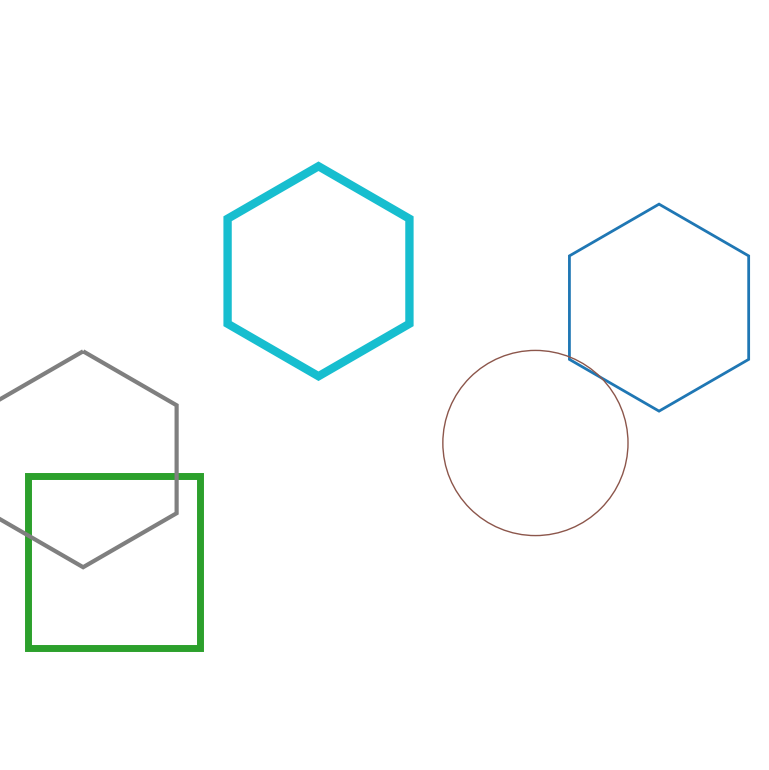[{"shape": "hexagon", "thickness": 1, "radius": 0.67, "center": [0.856, 0.6]}, {"shape": "square", "thickness": 2.5, "radius": 0.56, "center": [0.148, 0.27]}, {"shape": "circle", "thickness": 0.5, "radius": 0.6, "center": [0.695, 0.425]}, {"shape": "hexagon", "thickness": 1.5, "radius": 0.7, "center": [0.108, 0.404]}, {"shape": "hexagon", "thickness": 3, "radius": 0.68, "center": [0.414, 0.648]}]